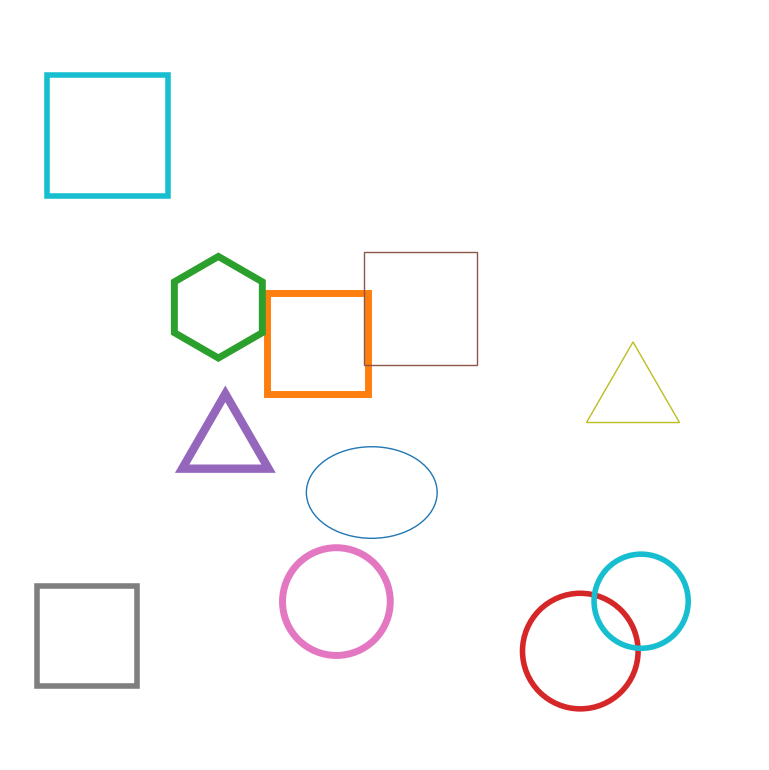[{"shape": "oval", "thickness": 0.5, "radius": 0.42, "center": [0.483, 0.36]}, {"shape": "square", "thickness": 2.5, "radius": 0.33, "center": [0.413, 0.554]}, {"shape": "hexagon", "thickness": 2.5, "radius": 0.33, "center": [0.284, 0.601]}, {"shape": "circle", "thickness": 2, "radius": 0.38, "center": [0.754, 0.154]}, {"shape": "triangle", "thickness": 3, "radius": 0.32, "center": [0.293, 0.424]}, {"shape": "square", "thickness": 0.5, "radius": 0.37, "center": [0.546, 0.6]}, {"shape": "circle", "thickness": 2.5, "radius": 0.35, "center": [0.437, 0.219]}, {"shape": "square", "thickness": 2, "radius": 0.32, "center": [0.113, 0.174]}, {"shape": "triangle", "thickness": 0.5, "radius": 0.35, "center": [0.822, 0.486]}, {"shape": "square", "thickness": 2, "radius": 0.39, "center": [0.139, 0.825]}, {"shape": "circle", "thickness": 2, "radius": 0.31, "center": [0.833, 0.219]}]